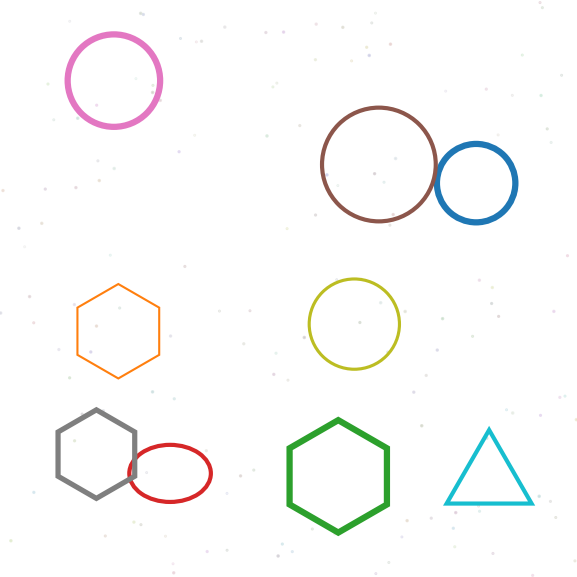[{"shape": "circle", "thickness": 3, "radius": 0.34, "center": [0.824, 0.682]}, {"shape": "hexagon", "thickness": 1, "radius": 0.41, "center": [0.205, 0.426]}, {"shape": "hexagon", "thickness": 3, "radius": 0.49, "center": [0.586, 0.174]}, {"shape": "oval", "thickness": 2, "radius": 0.35, "center": [0.295, 0.179]}, {"shape": "circle", "thickness": 2, "radius": 0.49, "center": [0.656, 0.714]}, {"shape": "circle", "thickness": 3, "radius": 0.4, "center": [0.197, 0.86]}, {"shape": "hexagon", "thickness": 2.5, "radius": 0.38, "center": [0.167, 0.213]}, {"shape": "circle", "thickness": 1.5, "radius": 0.39, "center": [0.614, 0.438]}, {"shape": "triangle", "thickness": 2, "radius": 0.42, "center": [0.847, 0.17]}]